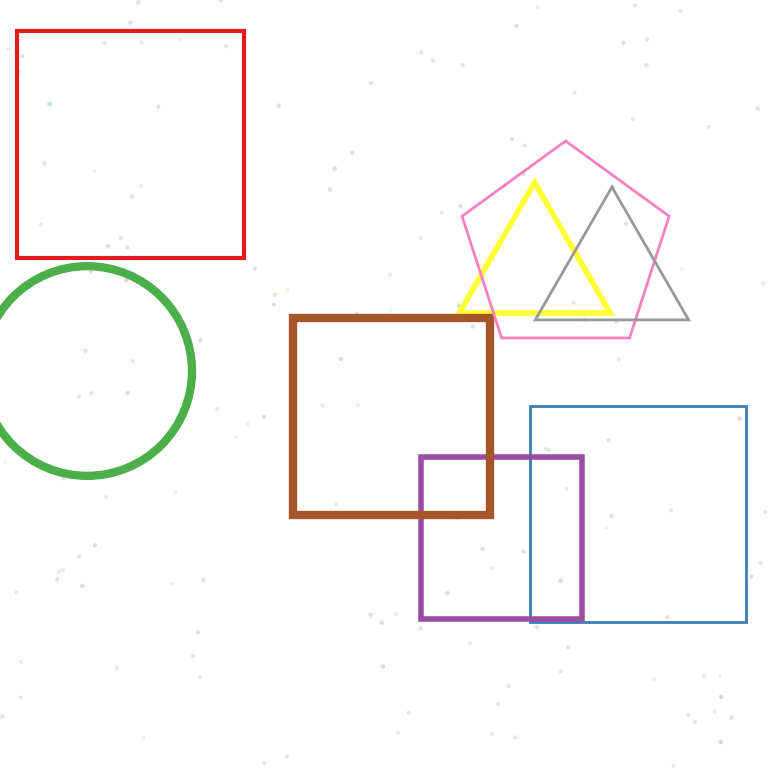[{"shape": "square", "thickness": 1.5, "radius": 0.74, "center": [0.169, 0.812]}, {"shape": "square", "thickness": 1, "radius": 0.7, "center": [0.829, 0.332]}, {"shape": "circle", "thickness": 3, "radius": 0.68, "center": [0.113, 0.518]}, {"shape": "square", "thickness": 2, "radius": 0.52, "center": [0.651, 0.301]}, {"shape": "triangle", "thickness": 2, "radius": 0.57, "center": [0.694, 0.65]}, {"shape": "square", "thickness": 3, "radius": 0.64, "center": [0.508, 0.459]}, {"shape": "pentagon", "thickness": 1, "radius": 0.71, "center": [0.735, 0.675]}, {"shape": "triangle", "thickness": 1, "radius": 0.58, "center": [0.795, 0.642]}]